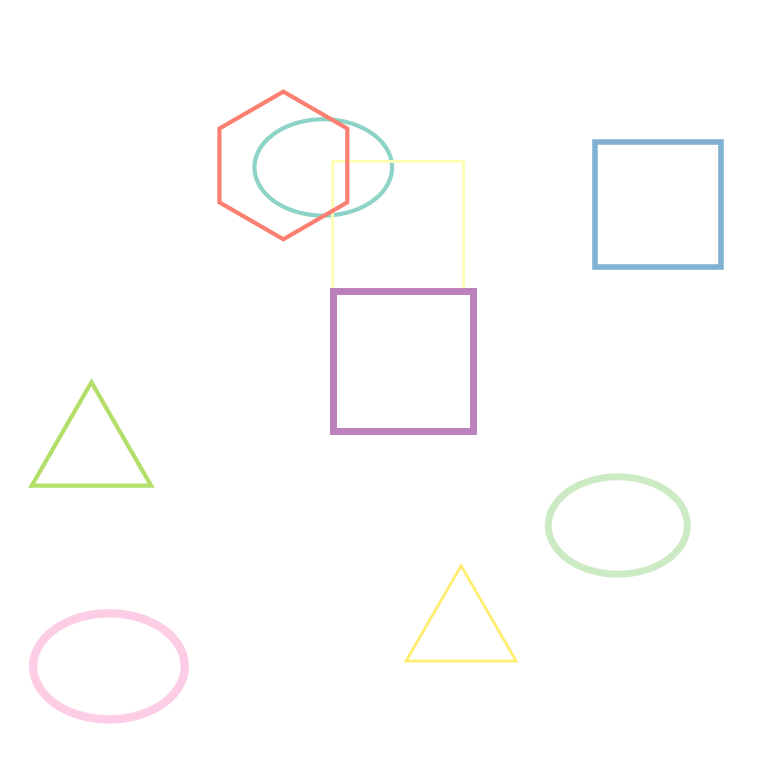[{"shape": "oval", "thickness": 1.5, "radius": 0.45, "center": [0.42, 0.783]}, {"shape": "square", "thickness": 1, "radius": 0.42, "center": [0.516, 0.706]}, {"shape": "hexagon", "thickness": 1.5, "radius": 0.48, "center": [0.368, 0.785]}, {"shape": "square", "thickness": 2, "radius": 0.41, "center": [0.854, 0.734]}, {"shape": "triangle", "thickness": 1.5, "radius": 0.45, "center": [0.119, 0.414]}, {"shape": "oval", "thickness": 3, "radius": 0.49, "center": [0.142, 0.135]}, {"shape": "square", "thickness": 2.5, "radius": 0.45, "center": [0.524, 0.532]}, {"shape": "oval", "thickness": 2.5, "radius": 0.45, "center": [0.802, 0.318]}, {"shape": "triangle", "thickness": 1, "radius": 0.41, "center": [0.599, 0.183]}]